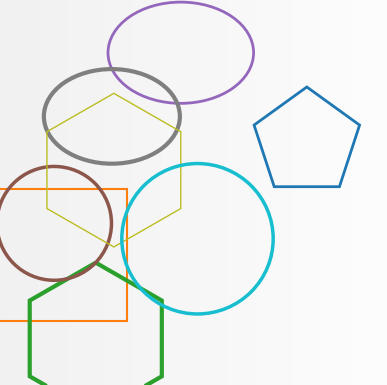[{"shape": "pentagon", "thickness": 2, "radius": 0.72, "center": [0.792, 0.631]}, {"shape": "square", "thickness": 1.5, "radius": 0.86, "center": [0.155, 0.338]}, {"shape": "hexagon", "thickness": 3, "radius": 0.98, "center": [0.247, 0.121]}, {"shape": "oval", "thickness": 2, "radius": 0.94, "center": [0.467, 0.863]}, {"shape": "circle", "thickness": 2.5, "radius": 0.74, "center": [0.14, 0.42]}, {"shape": "oval", "thickness": 3, "radius": 0.88, "center": [0.289, 0.698]}, {"shape": "hexagon", "thickness": 1, "radius": 1.0, "center": [0.294, 0.558]}, {"shape": "circle", "thickness": 2.5, "radius": 0.98, "center": [0.51, 0.38]}]